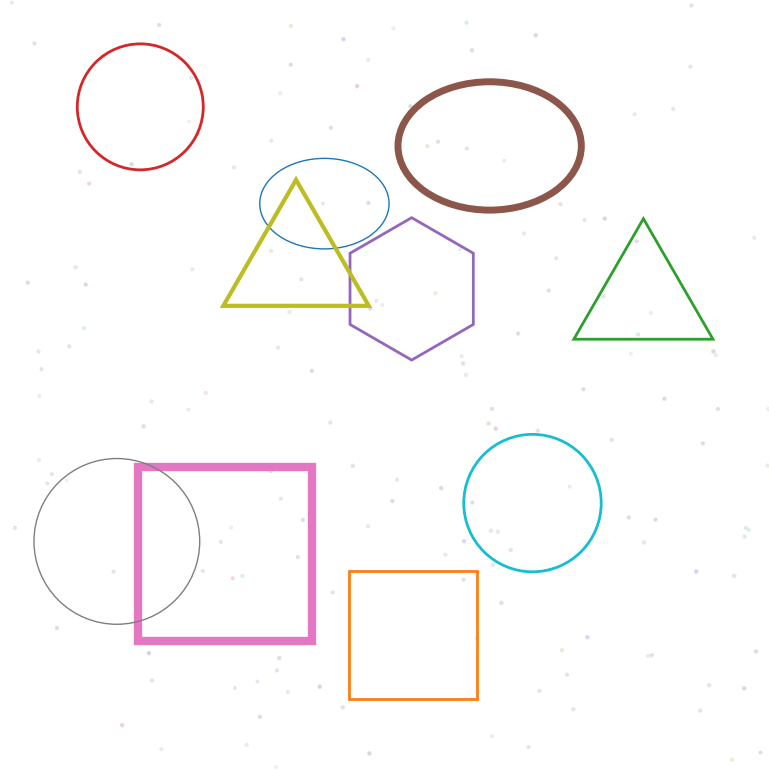[{"shape": "oval", "thickness": 0.5, "radius": 0.42, "center": [0.421, 0.736]}, {"shape": "square", "thickness": 1, "radius": 0.42, "center": [0.536, 0.175]}, {"shape": "triangle", "thickness": 1, "radius": 0.52, "center": [0.836, 0.612]}, {"shape": "circle", "thickness": 1, "radius": 0.41, "center": [0.182, 0.861]}, {"shape": "hexagon", "thickness": 1, "radius": 0.46, "center": [0.535, 0.625]}, {"shape": "oval", "thickness": 2.5, "radius": 0.6, "center": [0.636, 0.81]}, {"shape": "square", "thickness": 3, "radius": 0.56, "center": [0.292, 0.281]}, {"shape": "circle", "thickness": 0.5, "radius": 0.54, "center": [0.152, 0.297]}, {"shape": "triangle", "thickness": 1.5, "radius": 0.55, "center": [0.384, 0.657]}, {"shape": "circle", "thickness": 1, "radius": 0.45, "center": [0.692, 0.347]}]